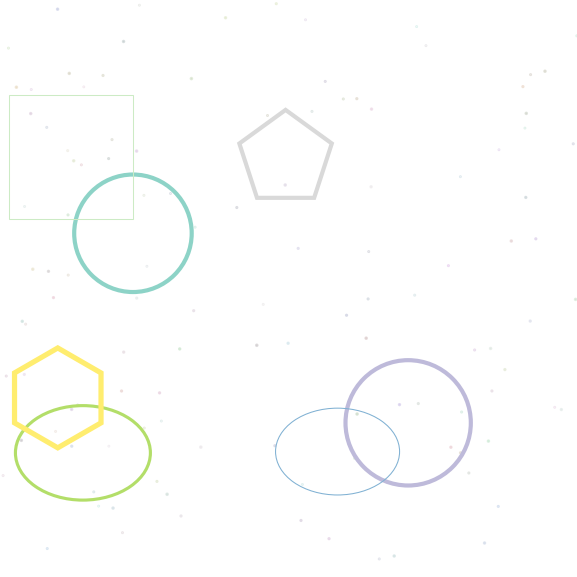[{"shape": "circle", "thickness": 2, "radius": 0.51, "center": [0.23, 0.595]}, {"shape": "circle", "thickness": 2, "radius": 0.54, "center": [0.707, 0.267]}, {"shape": "oval", "thickness": 0.5, "radius": 0.54, "center": [0.585, 0.217]}, {"shape": "oval", "thickness": 1.5, "radius": 0.58, "center": [0.144, 0.215]}, {"shape": "pentagon", "thickness": 2, "radius": 0.42, "center": [0.495, 0.725]}, {"shape": "square", "thickness": 0.5, "radius": 0.54, "center": [0.123, 0.727]}, {"shape": "hexagon", "thickness": 2.5, "radius": 0.43, "center": [0.1, 0.31]}]